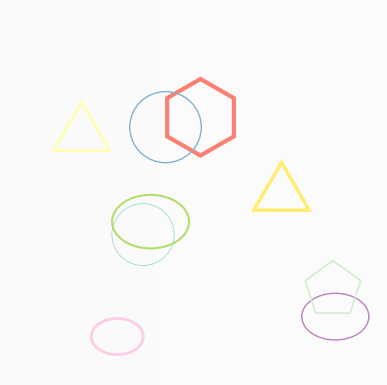[{"shape": "circle", "thickness": 0.5, "radius": 0.4, "center": [0.369, 0.391]}, {"shape": "triangle", "thickness": 2, "radius": 0.42, "center": [0.211, 0.651]}, {"shape": "hexagon", "thickness": 3, "radius": 0.5, "center": [0.517, 0.695]}, {"shape": "circle", "thickness": 1, "radius": 0.46, "center": [0.427, 0.67]}, {"shape": "oval", "thickness": 1.5, "radius": 0.5, "center": [0.389, 0.424]}, {"shape": "oval", "thickness": 2, "radius": 0.34, "center": [0.303, 0.126]}, {"shape": "oval", "thickness": 1, "radius": 0.43, "center": [0.865, 0.178]}, {"shape": "pentagon", "thickness": 1, "radius": 0.38, "center": [0.859, 0.248]}, {"shape": "triangle", "thickness": 2.5, "radius": 0.41, "center": [0.726, 0.495]}]